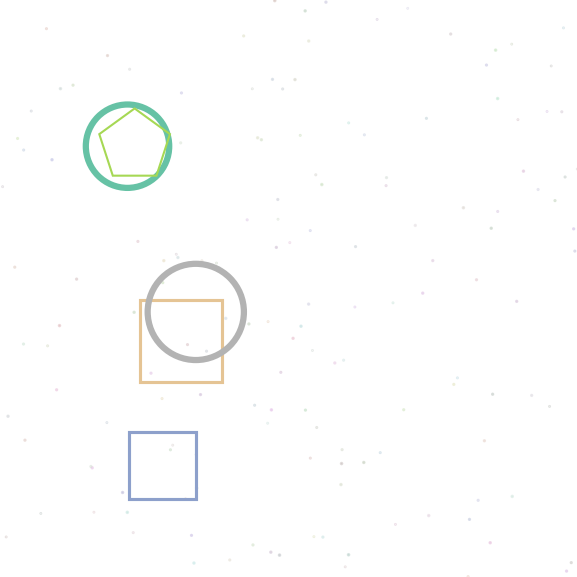[{"shape": "circle", "thickness": 3, "radius": 0.36, "center": [0.221, 0.746]}, {"shape": "square", "thickness": 1.5, "radius": 0.29, "center": [0.282, 0.192]}, {"shape": "pentagon", "thickness": 1, "radius": 0.32, "center": [0.233, 0.747]}, {"shape": "square", "thickness": 1.5, "radius": 0.35, "center": [0.314, 0.408]}, {"shape": "circle", "thickness": 3, "radius": 0.42, "center": [0.339, 0.459]}]